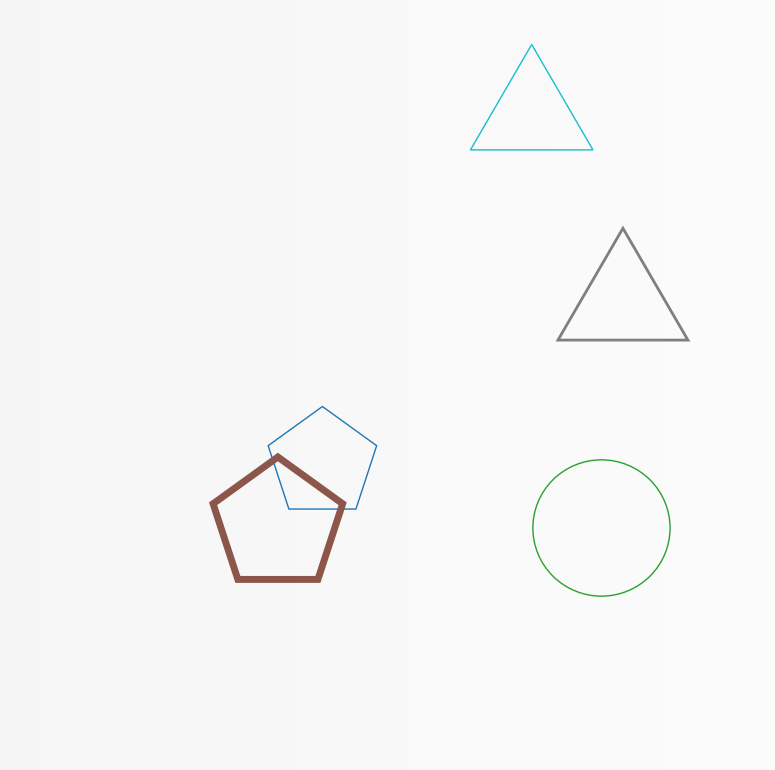[{"shape": "pentagon", "thickness": 0.5, "radius": 0.37, "center": [0.416, 0.398]}, {"shape": "circle", "thickness": 0.5, "radius": 0.44, "center": [0.776, 0.314]}, {"shape": "pentagon", "thickness": 2.5, "radius": 0.44, "center": [0.359, 0.319]}, {"shape": "triangle", "thickness": 1, "radius": 0.48, "center": [0.804, 0.607]}, {"shape": "triangle", "thickness": 0.5, "radius": 0.46, "center": [0.686, 0.851]}]